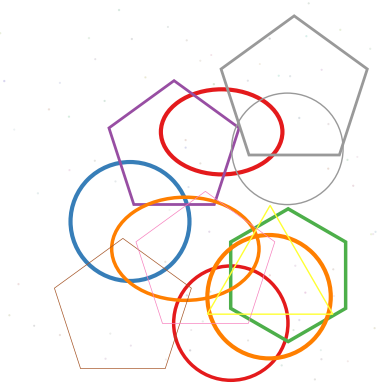[{"shape": "oval", "thickness": 3, "radius": 0.79, "center": [0.576, 0.658]}, {"shape": "circle", "thickness": 2.5, "radius": 0.74, "center": [0.6, 0.161]}, {"shape": "circle", "thickness": 3, "radius": 0.77, "center": [0.338, 0.425]}, {"shape": "hexagon", "thickness": 2.5, "radius": 0.86, "center": [0.748, 0.285]}, {"shape": "pentagon", "thickness": 2, "radius": 0.89, "center": [0.452, 0.613]}, {"shape": "oval", "thickness": 2.5, "radius": 0.96, "center": [0.481, 0.354]}, {"shape": "circle", "thickness": 3, "radius": 0.8, "center": [0.699, 0.229]}, {"shape": "triangle", "thickness": 1, "radius": 0.94, "center": [0.702, 0.278]}, {"shape": "pentagon", "thickness": 0.5, "radius": 0.93, "center": [0.319, 0.194]}, {"shape": "pentagon", "thickness": 0.5, "radius": 0.95, "center": [0.534, 0.313]}, {"shape": "circle", "thickness": 1, "radius": 0.72, "center": [0.746, 0.613]}, {"shape": "pentagon", "thickness": 2, "radius": 1.0, "center": [0.764, 0.759]}]